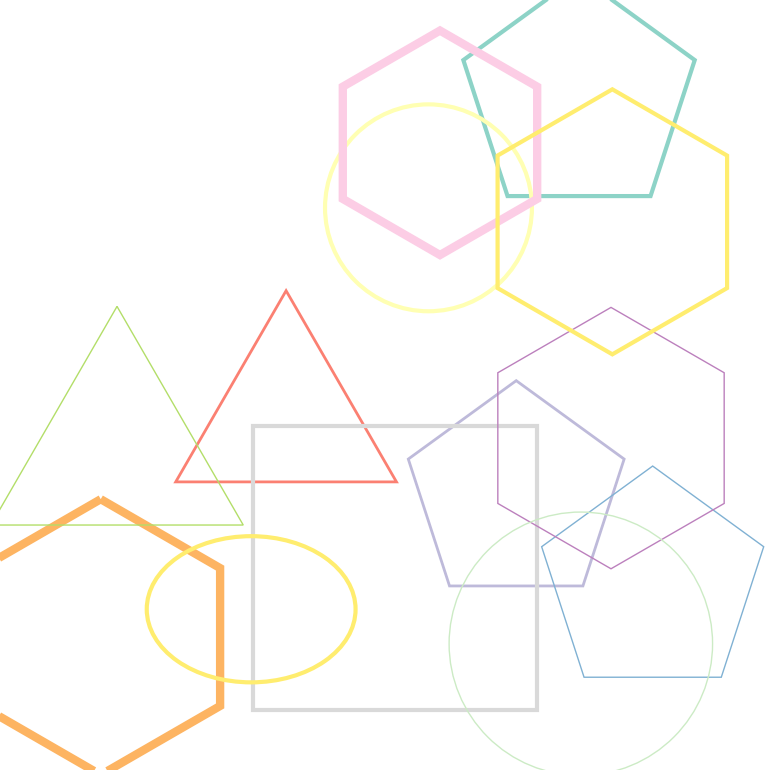[{"shape": "pentagon", "thickness": 1.5, "radius": 0.79, "center": [0.752, 0.873]}, {"shape": "circle", "thickness": 1.5, "radius": 0.67, "center": [0.556, 0.73]}, {"shape": "pentagon", "thickness": 1, "radius": 0.74, "center": [0.67, 0.358]}, {"shape": "triangle", "thickness": 1, "radius": 0.83, "center": [0.372, 0.457]}, {"shape": "pentagon", "thickness": 0.5, "radius": 0.76, "center": [0.848, 0.243]}, {"shape": "hexagon", "thickness": 3, "radius": 0.9, "center": [0.131, 0.173]}, {"shape": "triangle", "thickness": 0.5, "radius": 0.95, "center": [0.152, 0.413]}, {"shape": "hexagon", "thickness": 3, "radius": 0.73, "center": [0.571, 0.815]}, {"shape": "square", "thickness": 1.5, "radius": 0.92, "center": [0.513, 0.262]}, {"shape": "hexagon", "thickness": 0.5, "radius": 0.85, "center": [0.794, 0.431]}, {"shape": "circle", "thickness": 0.5, "radius": 0.86, "center": [0.754, 0.164]}, {"shape": "oval", "thickness": 1.5, "radius": 0.68, "center": [0.326, 0.209]}, {"shape": "hexagon", "thickness": 1.5, "radius": 0.86, "center": [0.795, 0.712]}]